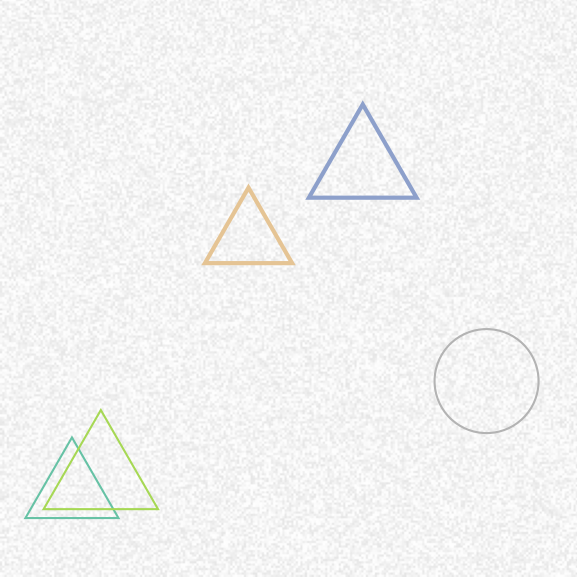[{"shape": "triangle", "thickness": 1, "radius": 0.47, "center": [0.125, 0.149]}, {"shape": "triangle", "thickness": 2, "radius": 0.54, "center": [0.628, 0.711]}, {"shape": "triangle", "thickness": 1, "radius": 0.57, "center": [0.175, 0.175]}, {"shape": "triangle", "thickness": 2, "radius": 0.44, "center": [0.43, 0.587]}, {"shape": "circle", "thickness": 1, "radius": 0.45, "center": [0.843, 0.339]}]